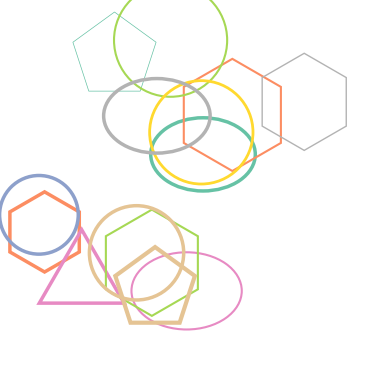[{"shape": "oval", "thickness": 2.5, "radius": 0.68, "center": [0.527, 0.599]}, {"shape": "pentagon", "thickness": 0.5, "radius": 0.57, "center": [0.297, 0.855]}, {"shape": "hexagon", "thickness": 2.5, "radius": 0.52, "center": [0.116, 0.398]}, {"shape": "hexagon", "thickness": 1.5, "radius": 0.73, "center": [0.603, 0.702]}, {"shape": "circle", "thickness": 2.5, "radius": 0.51, "center": [0.101, 0.442]}, {"shape": "oval", "thickness": 1.5, "radius": 0.72, "center": [0.485, 0.244]}, {"shape": "triangle", "thickness": 2.5, "radius": 0.64, "center": [0.212, 0.276]}, {"shape": "hexagon", "thickness": 1.5, "radius": 0.69, "center": [0.394, 0.318]}, {"shape": "circle", "thickness": 1.5, "radius": 0.73, "center": [0.443, 0.896]}, {"shape": "circle", "thickness": 2, "radius": 0.67, "center": [0.523, 0.656]}, {"shape": "circle", "thickness": 2.5, "radius": 0.61, "center": [0.355, 0.343]}, {"shape": "pentagon", "thickness": 3, "radius": 0.54, "center": [0.403, 0.25]}, {"shape": "hexagon", "thickness": 1, "radius": 0.63, "center": [0.79, 0.735]}, {"shape": "oval", "thickness": 2.5, "radius": 0.69, "center": [0.407, 0.699]}]